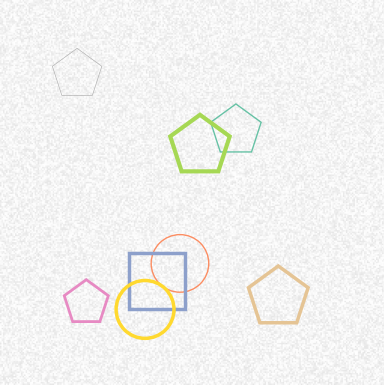[{"shape": "pentagon", "thickness": 1, "radius": 0.34, "center": [0.613, 0.661]}, {"shape": "circle", "thickness": 1, "radius": 0.37, "center": [0.467, 0.316]}, {"shape": "square", "thickness": 2.5, "radius": 0.37, "center": [0.408, 0.27]}, {"shape": "pentagon", "thickness": 2, "radius": 0.3, "center": [0.224, 0.213]}, {"shape": "pentagon", "thickness": 3, "radius": 0.41, "center": [0.519, 0.621]}, {"shape": "circle", "thickness": 2.5, "radius": 0.38, "center": [0.377, 0.196]}, {"shape": "pentagon", "thickness": 2.5, "radius": 0.41, "center": [0.723, 0.228]}, {"shape": "pentagon", "thickness": 0.5, "radius": 0.34, "center": [0.2, 0.807]}]